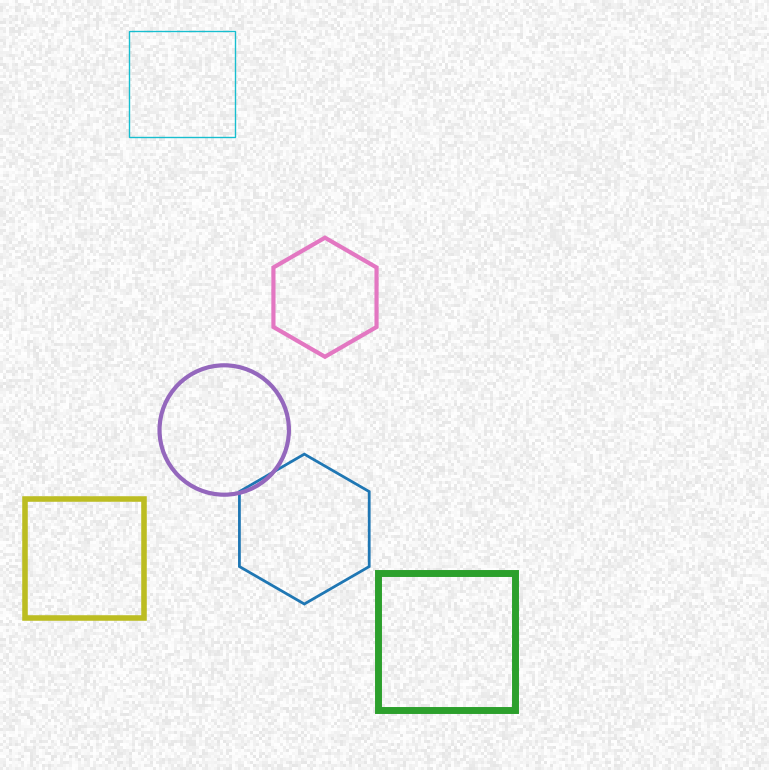[{"shape": "hexagon", "thickness": 1, "radius": 0.49, "center": [0.395, 0.313]}, {"shape": "square", "thickness": 2.5, "radius": 0.44, "center": [0.58, 0.167]}, {"shape": "circle", "thickness": 1.5, "radius": 0.42, "center": [0.291, 0.442]}, {"shape": "hexagon", "thickness": 1.5, "radius": 0.39, "center": [0.422, 0.614]}, {"shape": "square", "thickness": 2, "radius": 0.39, "center": [0.109, 0.274]}, {"shape": "square", "thickness": 0.5, "radius": 0.35, "center": [0.236, 0.891]}]